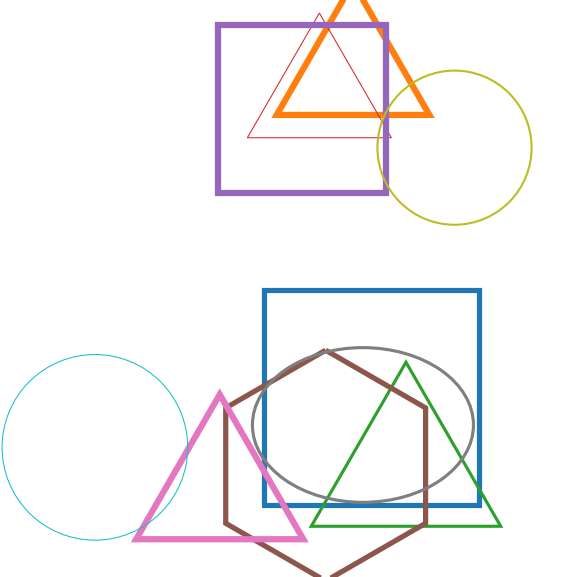[{"shape": "square", "thickness": 2.5, "radius": 0.93, "center": [0.643, 0.311]}, {"shape": "triangle", "thickness": 3, "radius": 0.76, "center": [0.611, 0.876]}, {"shape": "triangle", "thickness": 1.5, "radius": 0.95, "center": [0.703, 0.183]}, {"shape": "triangle", "thickness": 0.5, "radius": 0.72, "center": [0.553, 0.833]}, {"shape": "square", "thickness": 3, "radius": 0.73, "center": [0.523, 0.81]}, {"shape": "hexagon", "thickness": 2.5, "radius": 1.0, "center": [0.564, 0.193]}, {"shape": "triangle", "thickness": 3, "radius": 0.84, "center": [0.38, 0.149]}, {"shape": "oval", "thickness": 1.5, "radius": 0.96, "center": [0.628, 0.263]}, {"shape": "circle", "thickness": 1, "radius": 0.67, "center": [0.787, 0.743]}, {"shape": "circle", "thickness": 0.5, "radius": 0.8, "center": [0.164, 0.225]}]